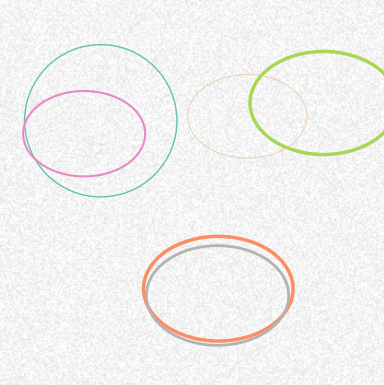[{"shape": "circle", "thickness": 1, "radius": 0.99, "center": [0.262, 0.686]}, {"shape": "oval", "thickness": 2.5, "radius": 0.97, "center": [0.567, 0.25]}, {"shape": "oval", "thickness": 1.5, "radius": 0.79, "center": [0.219, 0.653]}, {"shape": "oval", "thickness": 2.5, "radius": 0.96, "center": [0.841, 0.732]}, {"shape": "oval", "thickness": 0.5, "radius": 0.77, "center": [0.643, 0.698]}, {"shape": "oval", "thickness": 2, "radius": 0.92, "center": [0.565, 0.233]}]